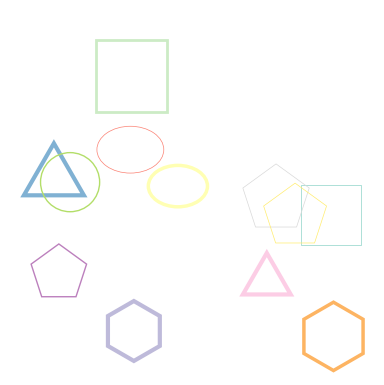[{"shape": "square", "thickness": 0.5, "radius": 0.39, "center": [0.86, 0.442]}, {"shape": "oval", "thickness": 2.5, "radius": 0.38, "center": [0.462, 0.517]}, {"shape": "hexagon", "thickness": 3, "radius": 0.39, "center": [0.348, 0.14]}, {"shape": "oval", "thickness": 0.5, "radius": 0.43, "center": [0.339, 0.611]}, {"shape": "triangle", "thickness": 3, "radius": 0.45, "center": [0.14, 0.538]}, {"shape": "hexagon", "thickness": 2.5, "radius": 0.44, "center": [0.866, 0.126]}, {"shape": "circle", "thickness": 1, "radius": 0.38, "center": [0.182, 0.527]}, {"shape": "triangle", "thickness": 3, "radius": 0.36, "center": [0.693, 0.271]}, {"shape": "pentagon", "thickness": 0.5, "radius": 0.45, "center": [0.717, 0.484]}, {"shape": "pentagon", "thickness": 1, "radius": 0.38, "center": [0.153, 0.291]}, {"shape": "square", "thickness": 2, "radius": 0.46, "center": [0.342, 0.803]}, {"shape": "pentagon", "thickness": 0.5, "radius": 0.43, "center": [0.766, 0.438]}]